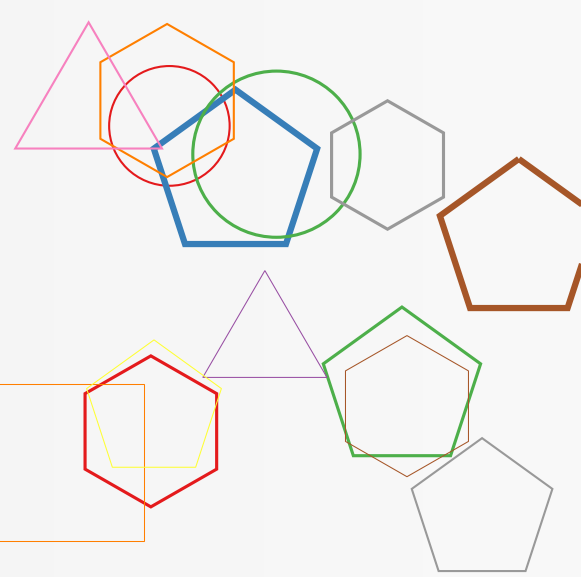[{"shape": "circle", "thickness": 1, "radius": 0.52, "center": [0.291, 0.781]}, {"shape": "hexagon", "thickness": 1.5, "radius": 0.65, "center": [0.26, 0.252]}, {"shape": "pentagon", "thickness": 3, "radius": 0.74, "center": [0.405, 0.696]}, {"shape": "pentagon", "thickness": 1.5, "radius": 0.71, "center": [0.692, 0.325]}, {"shape": "circle", "thickness": 1.5, "radius": 0.72, "center": [0.476, 0.732]}, {"shape": "triangle", "thickness": 0.5, "radius": 0.62, "center": [0.456, 0.407]}, {"shape": "square", "thickness": 0.5, "radius": 0.68, "center": [0.112, 0.199]}, {"shape": "hexagon", "thickness": 1, "radius": 0.66, "center": [0.287, 0.825]}, {"shape": "pentagon", "thickness": 0.5, "radius": 0.61, "center": [0.265, 0.289]}, {"shape": "pentagon", "thickness": 3, "radius": 0.71, "center": [0.893, 0.581]}, {"shape": "hexagon", "thickness": 0.5, "radius": 0.61, "center": [0.7, 0.296]}, {"shape": "triangle", "thickness": 1, "radius": 0.73, "center": [0.152, 0.815]}, {"shape": "hexagon", "thickness": 1.5, "radius": 0.56, "center": [0.667, 0.713]}, {"shape": "pentagon", "thickness": 1, "radius": 0.64, "center": [0.829, 0.113]}]